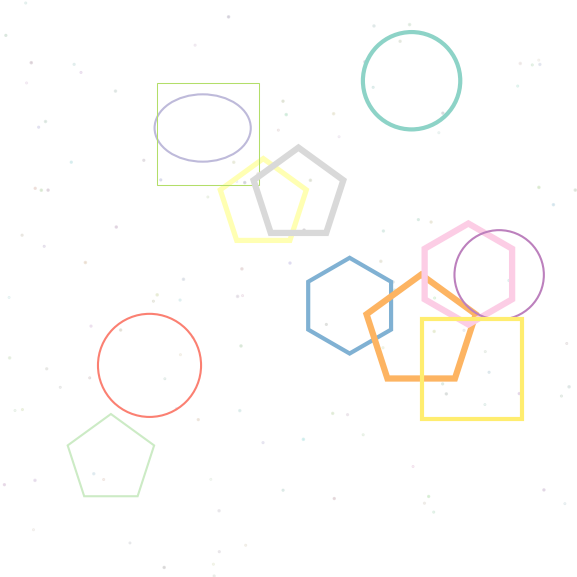[{"shape": "circle", "thickness": 2, "radius": 0.42, "center": [0.713, 0.859]}, {"shape": "pentagon", "thickness": 2.5, "radius": 0.39, "center": [0.456, 0.646]}, {"shape": "oval", "thickness": 1, "radius": 0.42, "center": [0.351, 0.777]}, {"shape": "circle", "thickness": 1, "radius": 0.45, "center": [0.259, 0.366]}, {"shape": "hexagon", "thickness": 2, "radius": 0.41, "center": [0.605, 0.47]}, {"shape": "pentagon", "thickness": 3, "radius": 0.5, "center": [0.729, 0.424]}, {"shape": "square", "thickness": 0.5, "radius": 0.44, "center": [0.359, 0.767]}, {"shape": "hexagon", "thickness": 3, "radius": 0.44, "center": [0.811, 0.525]}, {"shape": "pentagon", "thickness": 3, "radius": 0.41, "center": [0.517, 0.662]}, {"shape": "circle", "thickness": 1, "radius": 0.39, "center": [0.864, 0.523]}, {"shape": "pentagon", "thickness": 1, "radius": 0.39, "center": [0.192, 0.204]}, {"shape": "square", "thickness": 2, "radius": 0.43, "center": [0.818, 0.36]}]